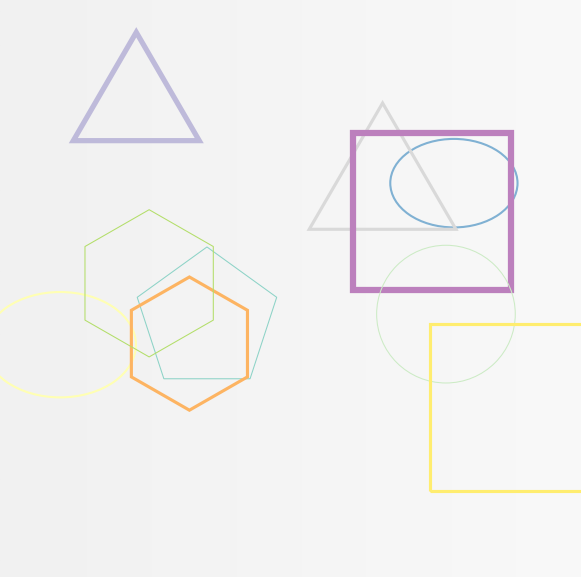[{"shape": "pentagon", "thickness": 0.5, "radius": 0.63, "center": [0.356, 0.445]}, {"shape": "oval", "thickness": 1, "radius": 0.65, "center": [0.104, 0.402]}, {"shape": "triangle", "thickness": 2.5, "radius": 0.63, "center": [0.234, 0.818]}, {"shape": "oval", "thickness": 1, "radius": 0.55, "center": [0.781, 0.682]}, {"shape": "hexagon", "thickness": 1.5, "radius": 0.58, "center": [0.326, 0.404]}, {"shape": "hexagon", "thickness": 0.5, "radius": 0.64, "center": [0.257, 0.509]}, {"shape": "triangle", "thickness": 1.5, "radius": 0.73, "center": [0.658, 0.675]}, {"shape": "square", "thickness": 3, "radius": 0.68, "center": [0.744, 0.633]}, {"shape": "circle", "thickness": 0.5, "radius": 0.6, "center": [0.767, 0.455]}, {"shape": "square", "thickness": 1.5, "radius": 0.72, "center": [0.884, 0.293]}]